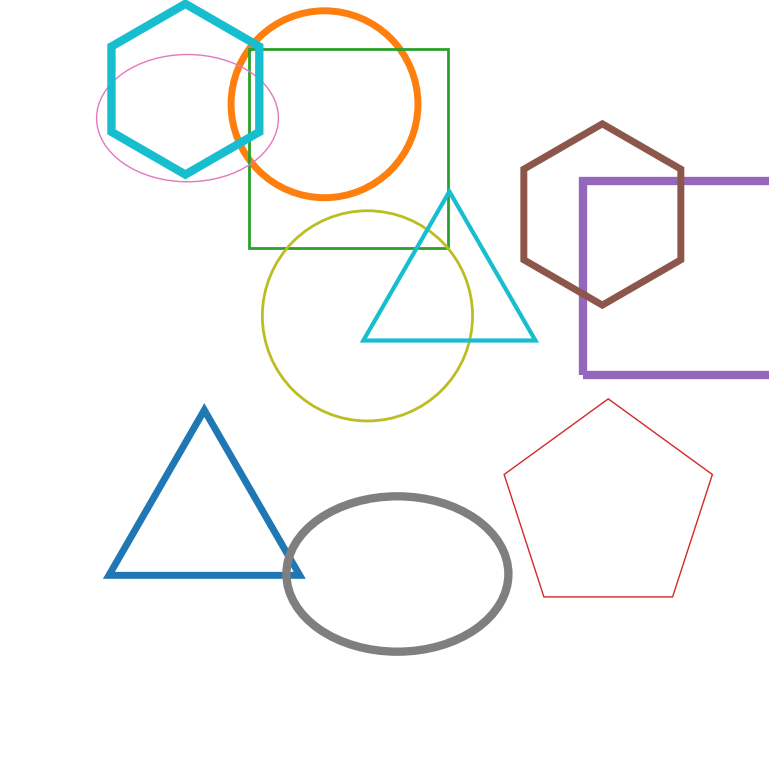[{"shape": "triangle", "thickness": 2.5, "radius": 0.72, "center": [0.265, 0.324]}, {"shape": "circle", "thickness": 2.5, "radius": 0.61, "center": [0.421, 0.865]}, {"shape": "square", "thickness": 1, "radius": 0.64, "center": [0.453, 0.807]}, {"shape": "pentagon", "thickness": 0.5, "radius": 0.71, "center": [0.79, 0.34]}, {"shape": "square", "thickness": 3, "radius": 0.63, "center": [0.883, 0.639]}, {"shape": "hexagon", "thickness": 2.5, "radius": 0.59, "center": [0.782, 0.721]}, {"shape": "oval", "thickness": 0.5, "radius": 0.59, "center": [0.244, 0.847]}, {"shape": "oval", "thickness": 3, "radius": 0.72, "center": [0.516, 0.255]}, {"shape": "circle", "thickness": 1, "radius": 0.68, "center": [0.477, 0.59]}, {"shape": "hexagon", "thickness": 3, "radius": 0.55, "center": [0.241, 0.884]}, {"shape": "triangle", "thickness": 1.5, "radius": 0.65, "center": [0.584, 0.622]}]